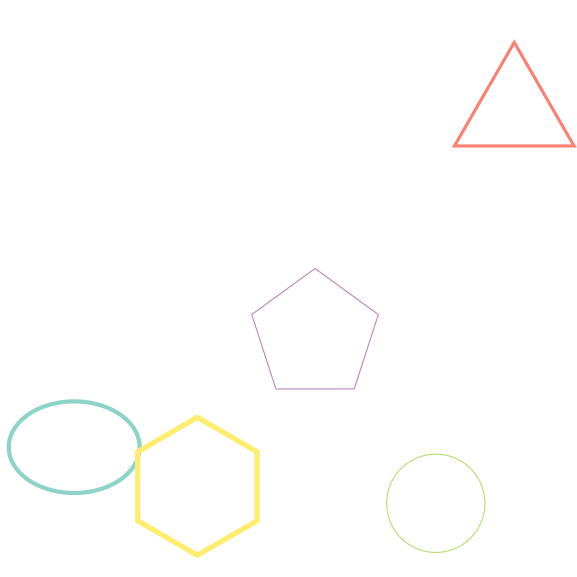[{"shape": "oval", "thickness": 2, "radius": 0.57, "center": [0.128, 0.225]}, {"shape": "triangle", "thickness": 1.5, "radius": 0.6, "center": [0.89, 0.806]}, {"shape": "circle", "thickness": 0.5, "radius": 0.43, "center": [0.755, 0.128]}, {"shape": "pentagon", "thickness": 0.5, "radius": 0.58, "center": [0.546, 0.419]}, {"shape": "hexagon", "thickness": 2.5, "radius": 0.6, "center": [0.342, 0.157]}]